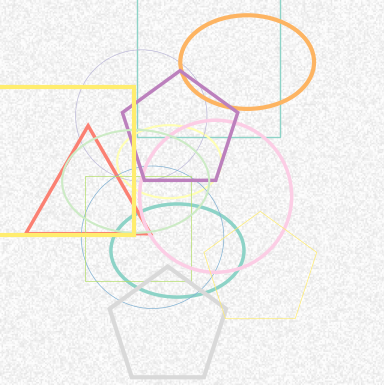[{"shape": "oval", "thickness": 2.5, "radius": 0.86, "center": [0.461, 0.349]}, {"shape": "square", "thickness": 1, "radius": 0.93, "center": [0.542, 0.831]}, {"shape": "oval", "thickness": 1.5, "radius": 0.68, "center": [0.44, 0.58]}, {"shape": "circle", "thickness": 0.5, "radius": 0.85, "center": [0.367, 0.7]}, {"shape": "triangle", "thickness": 2.5, "radius": 0.93, "center": [0.229, 0.486]}, {"shape": "circle", "thickness": 0.5, "radius": 0.93, "center": [0.396, 0.384]}, {"shape": "oval", "thickness": 3, "radius": 0.87, "center": [0.642, 0.839]}, {"shape": "square", "thickness": 0.5, "radius": 0.69, "center": [0.358, 0.407]}, {"shape": "circle", "thickness": 2.5, "radius": 0.99, "center": [0.56, 0.49]}, {"shape": "pentagon", "thickness": 3, "radius": 0.8, "center": [0.436, 0.149]}, {"shape": "pentagon", "thickness": 2.5, "radius": 0.79, "center": [0.468, 0.659]}, {"shape": "oval", "thickness": 1.5, "radius": 0.96, "center": [0.352, 0.529]}, {"shape": "square", "thickness": 3, "radius": 0.96, "center": [0.157, 0.582]}, {"shape": "pentagon", "thickness": 0.5, "radius": 0.77, "center": [0.676, 0.297]}]